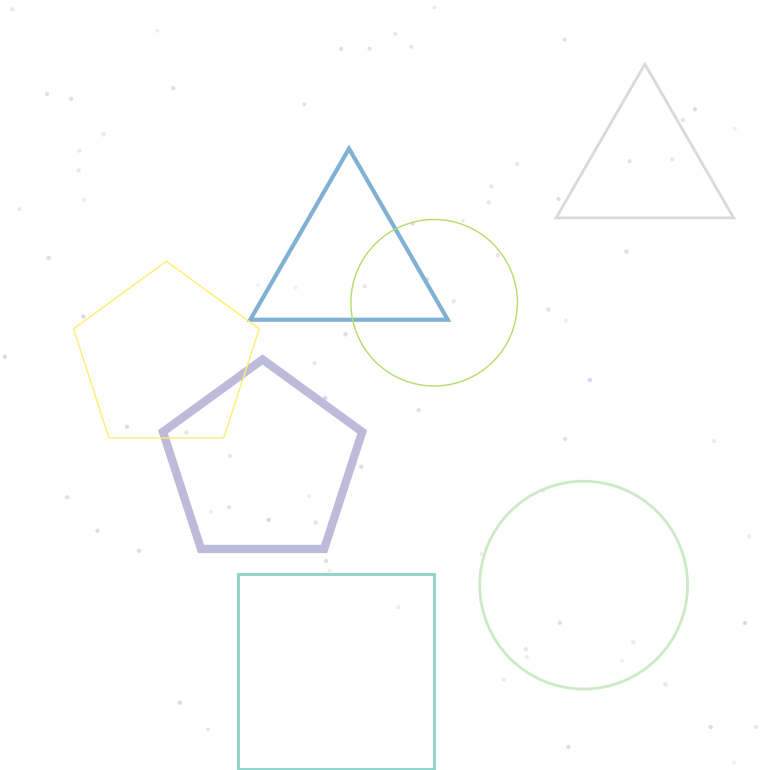[{"shape": "square", "thickness": 1, "radius": 0.64, "center": [0.437, 0.128]}, {"shape": "pentagon", "thickness": 3, "radius": 0.68, "center": [0.341, 0.397]}, {"shape": "triangle", "thickness": 1.5, "radius": 0.74, "center": [0.453, 0.659]}, {"shape": "circle", "thickness": 0.5, "radius": 0.54, "center": [0.564, 0.607]}, {"shape": "triangle", "thickness": 1, "radius": 0.67, "center": [0.837, 0.784]}, {"shape": "circle", "thickness": 1, "radius": 0.67, "center": [0.758, 0.24]}, {"shape": "pentagon", "thickness": 0.5, "radius": 0.63, "center": [0.216, 0.534]}]